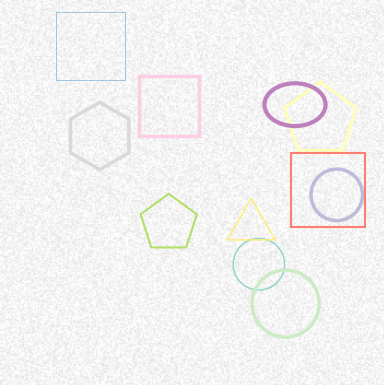[{"shape": "circle", "thickness": 1, "radius": 0.33, "center": [0.672, 0.314]}, {"shape": "pentagon", "thickness": 2, "radius": 0.49, "center": [0.832, 0.689]}, {"shape": "circle", "thickness": 2.5, "radius": 0.33, "center": [0.875, 0.494]}, {"shape": "square", "thickness": 1.5, "radius": 0.49, "center": [0.852, 0.507]}, {"shape": "square", "thickness": 0.5, "radius": 0.45, "center": [0.235, 0.881]}, {"shape": "pentagon", "thickness": 1.5, "radius": 0.39, "center": [0.438, 0.42]}, {"shape": "square", "thickness": 2.5, "radius": 0.39, "center": [0.439, 0.725]}, {"shape": "hexagon", "thickness": 2.5, "radius": 0.44, "center": [0.259, 0.647]}, {"shape": "oval", "thickness": 3, "radius": 0.4, "center": [0.766, 0.728]}, {"shape": "circle", "thickness": 2.5, "radius": 0.44, "center": [0.742, 0.211]}, {"shape": "triangle", "thickness": 1, "radius": 0.36, "center": [0.653, 0.413]}]